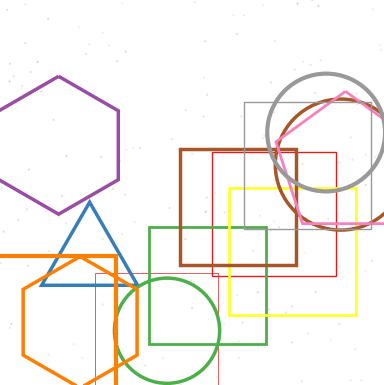[{"shape": "square", "thickness": 1, "radius": 0.81, "center": [0.711, 0.444]}, {"shape": "square", "thickness": 0.5, "radius": 0.8, "center": [0.406, 0.13]}, {"shape": "triangle", "thickness": 2.5, "radius": 0.72, "center": [0.233, 0.331]}, {"shape": "square", "thickness": 2, "radius": 0.76, "center": [0.539, 0.258]}, {"shape": "circle", "thickness": 2.5, "radius": 0.68, "center": [0.434, 0.141]}, {"shape": "hexagon", "thickness": 2.5, "radius": 0.9, "center": [0.152, 0.623]}, {"shape": "hexagon", "thickness": 2.5, "radius": 0.85, "center": [0.208, 0.163]}, {"shape": "square", "thickness": 3, "radius": 0.97, "center": [0.107, 0.141]}, {"shape": "square", "thickness": 2, "radius": 0.83, "center": [0.759, 0.347]}, {"shape": "circle", "thickness": 2.5, "radius": 0.85, "center": [0.885, 0.573]}, {"shape": "square", "thickness": 2.5, "radius": 0.75, "center": [0.618, 0.463]}, {"shape": "pentagon", "thickness": 2, "radius": 0.95, "center": [0.897, 0.573]}, {"shape": "square", "thickness": 1, "radius": 0.82, "center": [0.799, 0.571]}, {"shape": "circle", "thickness": 3, "radius": 0.76, "center": [0.847, 0.656]}]